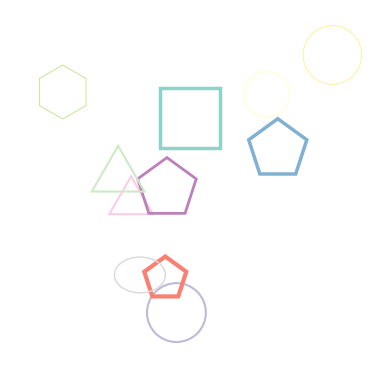[{"shape": "square", "thickness": 2.5, "radius": 0.39, "center": [0.493, 0.694]}, {"shape": "circle", "thickness": 0.5, "radius": 0.3, "center": [0.693, 0.755]}, {"shape": "circle", "thickness": 1.5, "radius": 0.38, "center": [0.458, 0.188]}, {"shape": "pentagon", "thickness": 3, "radius": 0.29, "center": [0.429, 0.276]}, {"shape": "pentagon", "thickness": 2.5, "radius": 0.4, "center": [0.721, 0.612]}, {"shape": "hexagon", "thickness": 0.5, "radius": 0.35, "center": [0.163, 0.761]}, {"shape": "triangle", "thickness": 1.5, "radius": 0.33, "center": [0.341, 0.476]}, {"shape": "oval", "thickness": 1, "radius": 0.33, "center": [0.363, 0.286]}, {"shape": "pentagon", "thickness": 2, "radius": 0.4, "center": [0.434, 0.511]}, {"shape": "triangle", "thickness": 1.5, "radius": 0.39, "center": [0.307, 0.542]}, {"shape": "circle", "thickness": 0.5, "radius": 0.38, "center": [0.863, 0.857]}]